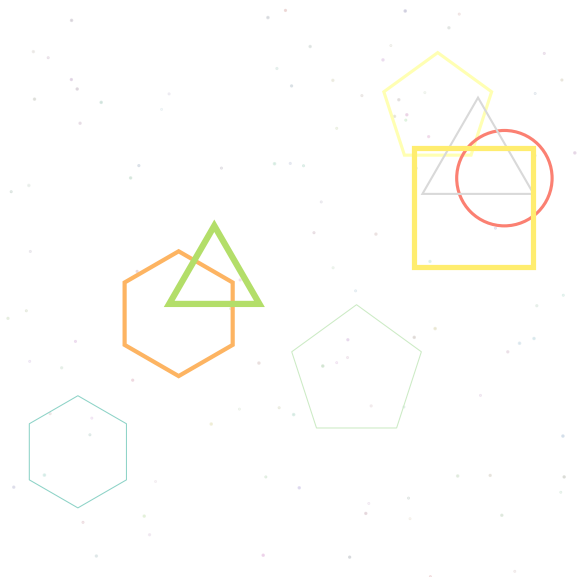[{"shape": "hexagon", "thickness": 0.5, "radius": 0.49, "center": [0.135, 0.217]}, {"shape": "pentagon", "thickness": 1.5, "radius": 0.49, "center": [0.758, 0.81]}, {"shape": "circle", "thickness": 1.5, "radius": 0.41, "center": [0.873, 0.691]}, {"shape": "hexagon", "thickness": 2, "radius": 0.54, "center": [0.309, 0.456]}, {"shape": "triangle", "thickness": 3, "radius": 0.45, "center": [0.371, 0.518]}, {"shape": "triangle", "thickness": 1, "radius": 0.56, "center": [0.828, 0.719]}, {"shape": "pentagon", "thickness": 0.5, "radius": 0.59, "center": [0.617, 0.354]}, {"shape": "square", "thickness": 2.5, "radius": 0.52, "center": [0.82, 0.639]}]